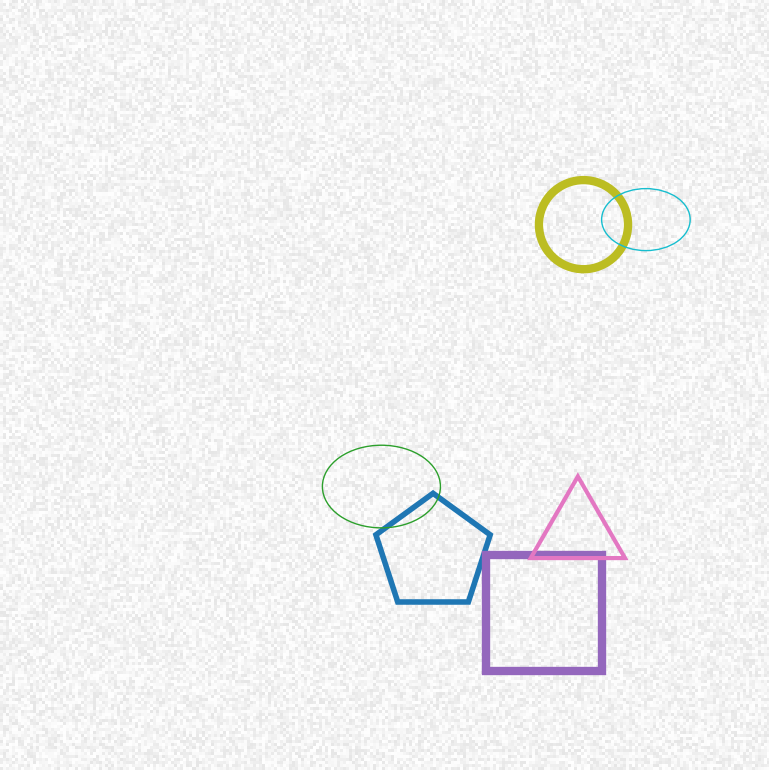[{"shape": "pentagon", "thickness": 2, "radius": 0.39, "center": [0.562, 0.281]}, {"shape": "oval", "thickness": 0.5, "radius": 0.38, "center": [0.495, 0.368]}, {"shape": "square", "thickness": 3, "radius": 0.38, "center": [0.707, 0.204]}, {"shape": "triangle", "thickness": 1.5, "radius": 0.35, "center": [0.75, 0.311]}, {"shape": "circle", "thickness": 3, "radius": 0.29, "center": [0.758, 0.708]}, {"shape": "oval", "thickness": 0.5, "radius": 0.29, "center": [0.839, 0.715]}]